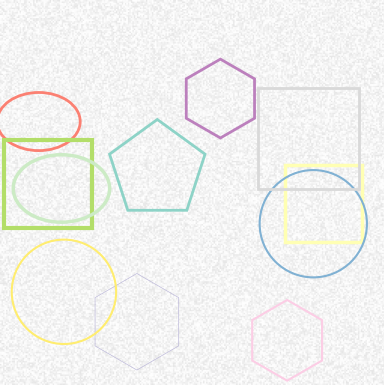[{"shape": "pentagon", "thickness": 2, "radius": 0.65, "center": [0.409, 0.559]}, {"shape": "square", "thickness": 2.5, "radius": 0.5, "center": [0.84, 0.472]}, {"shape": "hexagon", "thickness": 0.5, "radius": 0.63, "center": [0.356, 0.164]}, {"shape": "oval", "thickness": 2, "radius": 0.54, "center": [0.1, 0.684]}, {"shape": "circle", "thickness": 1.5, "radius": 0.7, "center": [0.814, 0.419]}, {"shape": "square", "thickness": 3, "radius": 0.57, "center": [0.125, 0.522]}, {"shape": "hexagon", "thickness": 1.5, "radius": 0.52, "center": [0.746, 0.116]}, {"shape": "square", "thickness": 2, "radius": 0.66, "center": [0.8, 0.641]}, {"shape": "hexagon", "thickness": 2, "radius": 0.51, "center": [0.572, 0.744]}, {"shape": "oval", "thickness": 2.5, "radius": 0.63, "center": [0.16, 0.51]}, {"shape": "circle", "thickness": 1.5, "radius": 0.68, "center": [0.166, 0.242]}]